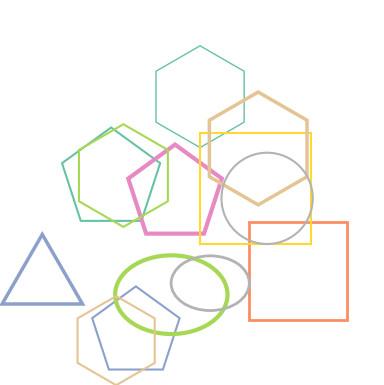[{"shape": "hexagon", "thickness": 1, "radius": 0.66, "center": [0.52, 0.749]}, {"shape": "pentagon", "thickness": 1.5, "radius": 0.67, "center": [0.289, 0.535]}, {"shape": "square", "thickness": 2, "radius": 0.63, "center": [0.774, 0.296]}, {"shape": "triangle", "thickness": 2.5, "radius": 0.6, "center": [0.11, 0.271]}, {"shape": "pentagon", "thickness": 1.5, "radius": 0.6, "center": [0.353, 0.137]}, {"shape": "pentagon", "thickness": 3, "radius": 0.64, "center": [0.455, 0.497]}, {"shape": "hexagon", "thickness": 1.5, "radius": 0.67, "center": [0.321, 0.544]}, {"shape": "oval", "thickness": 3, "radius": 0.73, "center": [0.445, 0.235]}, {"shape": "square", "thickness": 1.5, "radius": 0.72, "center": [0.664, 0.51]}, {"shape": "hexagon", "thickness": 1.5, "radius": 0.58, "center": [0.302, 0.115]}, {"shape": "hexagon", "thickness": 2.5, "radius": 0.73, "center": [0.671, 0.614]}, {"shape": "oval", "thickness": 2, "radius": 0.51, "center": [0.546, 0.264]}, {"shape": "circle", "thickness": 1.5, "radius": 0.59, "center": [0.694, 0.485]}]